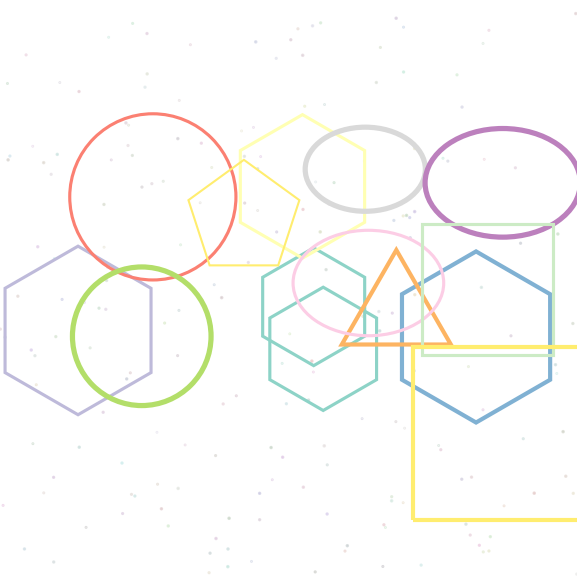[{"shape": "hexagon", "thickness": 1.5, "radius": 0.53, "center": [0.56, 0.395]}, {"shape": "hexagon", "thickness": 1.5, "radius": 0.51, "center": [0.543, 0.468]}, {"shape": "hexagon", "thickness": 1.5, "radius": 0.62, "center": [0.524, 0.676]}, {"shape": "hexagon", "thickness": 1.5, "radius": 0.73, "center": [0.135, 0.427]}, {"shape": "circle", "thickness": 1.5, "radius": 0.72, "center": [0.265, 0.658]}, {"shape": "hexagon", "thickness": 2, "radius": 0.74, "center": [0.824, 0.416]}, {"shape": "triangle", "thickness": 2, "radius": 0.55, "center": [0.686, 0.457]}, {"shape": "circle", "thickness": 2.5, "radius": 0.6, "center": [0.245, 0.417]}, {"shape": "oval", "thickness": 1.5, "radius": 0.65, "center": [0.638, 0.509]}, {"shape": "oval", "thickness": 2.5, "radius": 0.52, "center": [0.633, 0.706]}, {"shape": "oval", "thickness": 2.5, "radius": 0.67, "center": [0.87, 0.683]}, {"shape": "square", "thickness": 1.5, "radius": 0.57, "center": [0.844, 0.498]}, {"shape": "pentagon", "thickness": 1, "radius": 0.51, "center": [0.422, 0.621]}, {"shape": "square", "thickness": 2, "radius": 0.75, "center": [0.866, 0.249]}]